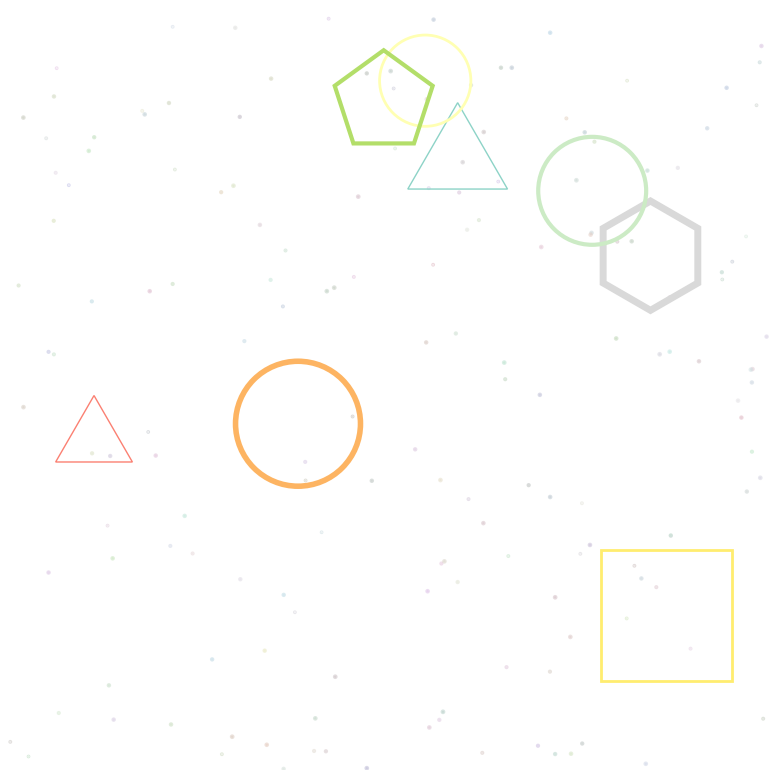[{"shape": "triangle", "thickness": 0.5, "radius": 0.37, "center": [0.594, 0.792]}, {"shape": "circle", "thickness": 1, "radius": 0.3, "center": [0.552, 0.895]}, {"shape": "triangle", "thickness": 0.5, "radius": 0.29, "center": [0.122, 0.429]}, {"shape": "circle", "thickness": 2, "radius": 0.41, "center": [0.387, 0.45]}, {"shape": "pentagon", "thickness": 1.5, "radius": 0.33, "center": [0.498, 0.868]}, {"shape": "hexagon", "thickness": 2.5, "radius": 0.35, "center": [0.845, 0.668]}, {"shape": "circle", "thickness": 1.5, "radius": 0.35, "center": [0.769, 0.752]}, {"shape": "square", "thickness": 1, "radius": 0.43, "center": [0.865, 0.2]}]